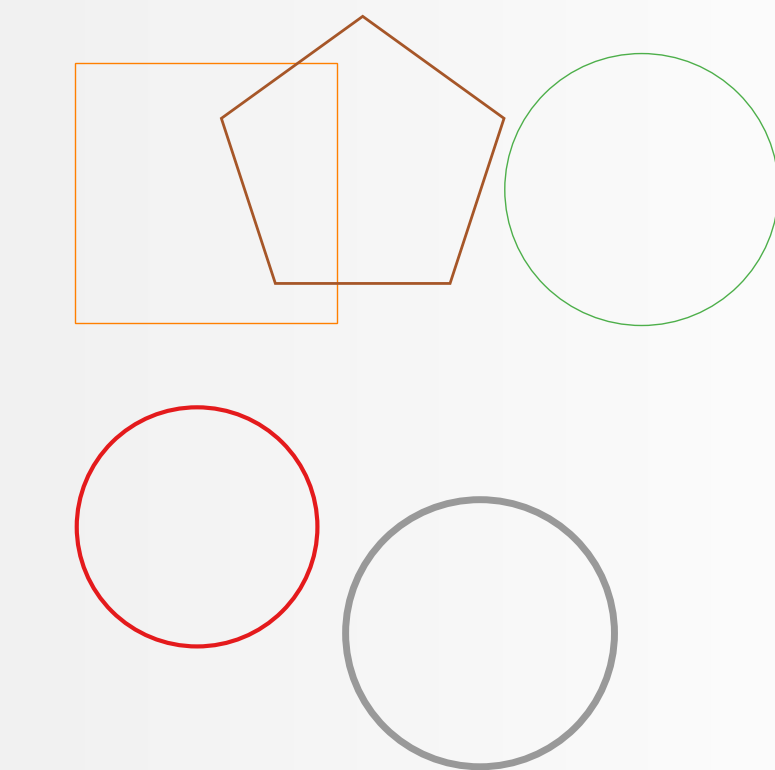[{"shape": "circle", "thickness": 1.5, "radius": 0.78, "center": [0.254, 0.316]}, {"shape": "circle", "thickness": 0.5, "radius": 0.88, "center": [0.828, 0.754]}, {"shape": "square", "thickness": 0.5, "radius": 0.85, "center": [0.266, 0.749]}, {"shape": "pentagon", "thickness": 1, "radius": 0.96, "center": [0.468, 0.787]}, {"shape": "circle", "thickness": 2.5, "radius": 0.87, "center": [0.619, 0.178]}]